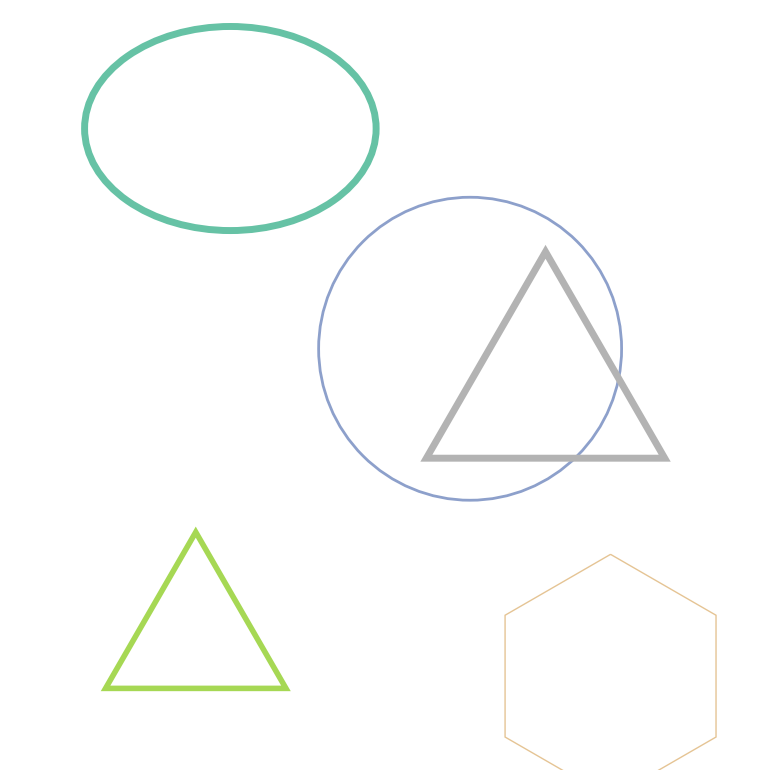[{"shape": "oval", "thickness": 2.5, "radius": 0.95, "center": [0.299, 0.833]}, {"shape": "circle", "thickness": 1, "radius": 0.98, "center": [0.611, 0.547]}, {"shape": "triangle", "thickness": 2, "radius": 0.68, "center": [0.254, 0.174]}, {"shape": "hexagon", "thickness": 0.5, "radius": 0.79, "center": [0.793, 0.122]}, {"shape": "triangle", "thickness": 2.5, "radius": 0.89, "center": [0.708, 0.494]}]